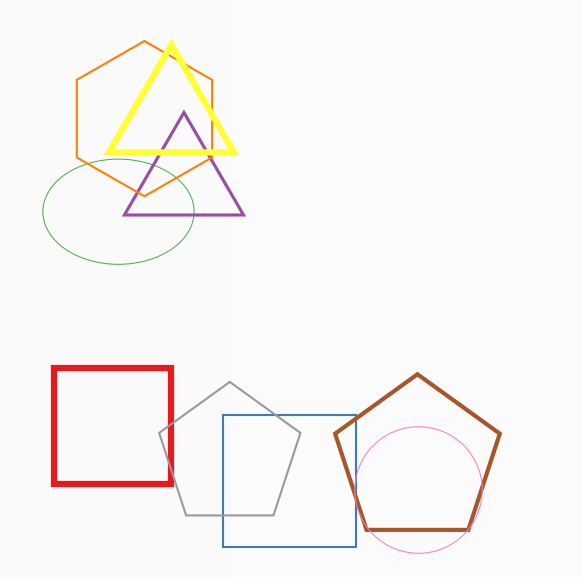[{"shape": "square", "thickness": 3, "radius": 0.5, "center": [0.193, 0.261]}, {"shape": "square", "thickness": 1, "radius": 0.57, "center": [0.498, 0.166]}, {"shape": "oval", "thickness": 0.5, "radius": 0.65, "center": [0.204, 0.633]}, {"shape": "triangle", "thickness": 1.5, "radius": 0.59, "center": [0.316, 0.686]}, {"shape": "hexagon", "thickness": 1, "radius": 0.67, "center": [0.249, 0.794]}, {"shape": "triangle", "thickness": 3, "radius": 0.62, "center": [0.295, 0.797]}, {"shape": "pentagon", "thickness": 2, "radius": 0.74, "center": [0.718, 0.202]}, {"shape": "circle", "thickness": 0.5, "radius": 0.55, "center": [0.72, 0.151]}, {"shape": "pentagon", "thickness": 1, "radius": 0.64, "center": [0.395, 0.21]}]